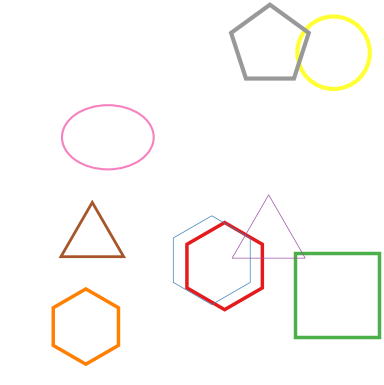[{"shape": "hexagon", "thickness": 2.5, "radius": 0.57, "center": [0.583, 0.309]}, {"shape": "hexagon", "thickness": 0.5, "radius": 0.58, "center": [0.55, 0.324]}, {"shape": "square", "thickness": 2.5, "radius": 0.55, "center": [0.875, 0.234]}, {"shape": "triangle", "thickness": 0.5, "radius": 0.55, "center": [0.698, 0.384]}, {"shape": "hexagon", "thickness": 2.5, "radius": 0.49, "center": [0.223, 0.152]}, {"shape": "circle", "thickness": 3, "radius": 0.47, "center": [0.866, 0.863]}, {"shape": "triangle", "thickness": 2, "radius": 0.47, "center": [0.24, 0.38]}, {"shape": "oval", "thickness": 1.5, "radius": 0.6, "center": [0.28, 0.643]}, {"shape": "pentagon", "thickness": 3, "radius": 0.53, "center": [0.701, 0.882]}]